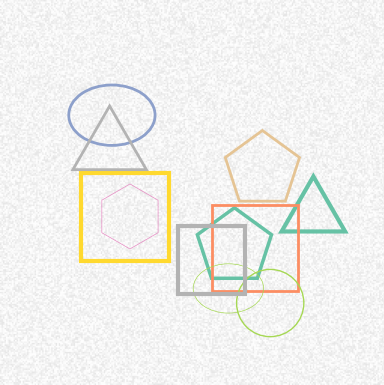[{"shape": "triangle", "thickness": 3, "radius": 0.48, "center": [0.814, 0.446]}, {"shape": "pentagon", "thickness": 2.5, "radius": 0.51, "center": [0.609, 0.359]}, {"shape": "square", "thickness": 2, "radius": 0.56, "center": [0.662, 0.355]}, {"shape": "oval", "thickness": 2, "radius": 0.56, "center": [0.291, 0.701]}, {"shape": "hexagon", "thickness": 0.5, "radius": 0.42, "center": [0.338, 0.438]}, {"shape": "circle", "thickness": 1, "radius": 0.44, "center": [0.702, 0.213]}, {"shape": "oval", "thickness": 0.5, "radius": 0.46, "center": [0.593, 0.251]}, {"shape": "square", "thickness": 3, "radius": 0.57, "center": [0.325, 0.437]}, {"shape": "pentagon", "thickness": 2, "radius": 0.51, "center": [0.682, 0.56]}, {"shape": "square", "thickness": 3, "radius": 0.44, "center": [0.549, 0.324]}, {"shape": "triangle", "thickness": 2, "radius": 0.55, "center": [0.285, 0.614]}]